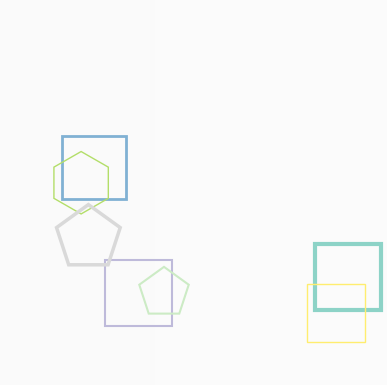[{"shape": "square", "thickness": 3, "radius": 0.43, "center": [0.899, 0.281]}, {"shape": "square", "thickness": 1.5, "radius": 0.43, "center": [0.357, 0.239]}, {"shape": "square", "thickness": 2, "radius": 0.41, "center": [0.243, 0.565]}, {"shape": "hexagon", "thickness": 1, "radius": 0.41, "center": [0.209, 0.525]}, {"shape": "pentagon", "thickness": 2.5, "radius": 0.43, "center": [0.228, 0.382]}, {"shape": "pentagon", "thickness": 1.5, "radius": 0.34, "center": [0.423, 0.24]}, {"shape": "square", "thickness": 1, "radius": 0.37, "center": [0.868, 0.187]}]